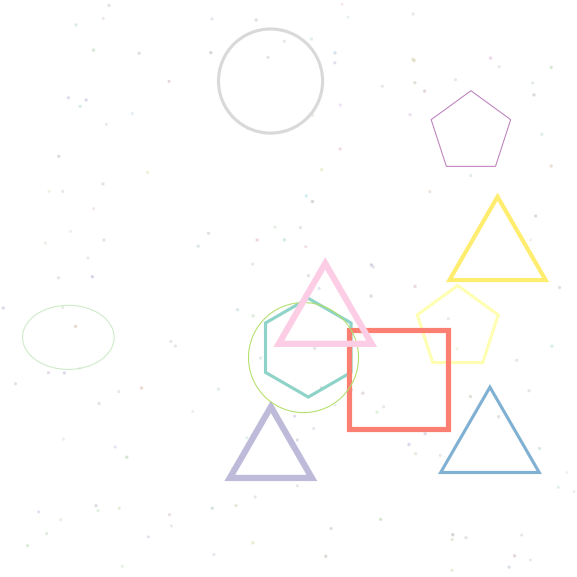[{"shape": "hexagon", "thickness": 1.5, "radius": 0.43, "center": [0.534, 0.397]}, {"shape": "pentagon", "thickness": 1.5, "radius": 0.37, "center": [0.793, 0.431]}, {"shape": "triangle", "thickness": 3, "radius": 0.41, "center": [0.469, 0.213]}, {"shape": "square", "thickness": 2.5, "radius": 0.43, "center": [0.689, 0.341]}, {"shape": "triangle", "thickness": 1.5, "radius": 0.49, "center": [0.848, 0.23]}, {"shape": "circle", "thickness": 0.5, "radius": 0.48, "center": [0.526, 0.38]}, {"shape": "triangle", "thickness": 3, "radius": 0.46, "center": [0.563, 0.45]}, {"shape": "circle", "thickness": 1.5, "radius": 0.45, "center": [0.468, 0.859]}, {"shape": "pentagon", "thickness": 0.5, "radius": 0.36, "center": [0.815, 0.77]}, {"shape": "oval", "thickness": 0.5, "radius": 0.4, "center": [0.118, 0.415]}, {"shape": "triangle", "thickness": 2, "radius": 0.48, "center": [0.862, 0.562]}]